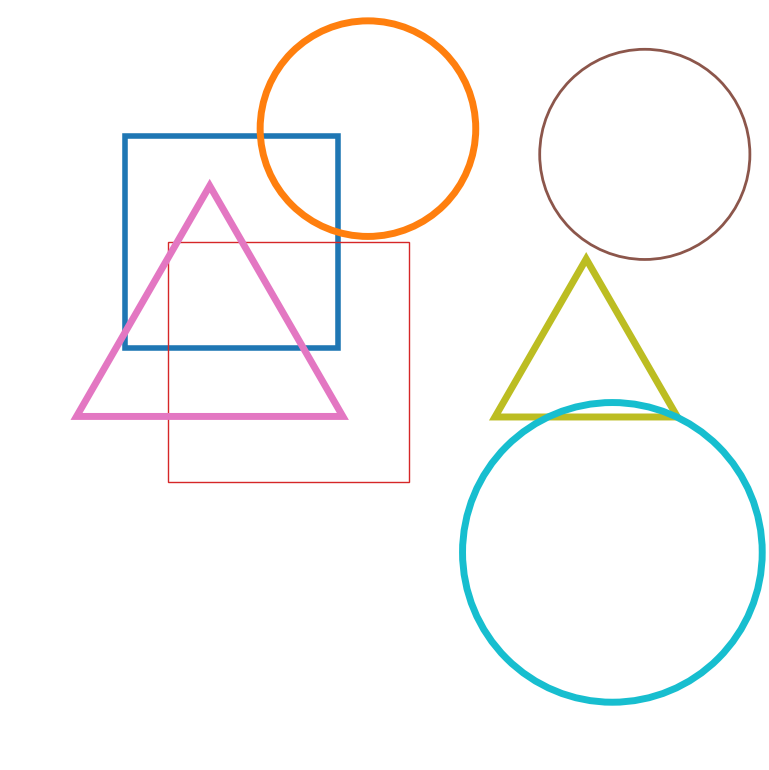[{"shape": "square", "thickness": 2, "radius": 0.69, "center": [0.3, 0.686]}, {"shape": "circle", "thickness": 2.5, "radius": 0.7, "center": [0.478, 0.833]}, {"shape": "square", "thickness": 0.5, "radius": 0.78, "center": [0.375, 0.53]}, {"shape": "circle", "thickness": 1, "radius": 0.68, "center": [0.837, 0.8]}, {"shape": "triangle", "thickness": 2.5, "radius": 1.0, "center": [0.272, 0.559]}, {"shape": "triangle", "thickness": 2.5, "radius": 0.68, "center": [0.761, 0.527]}, {"shape": "circle", "thickness": 2.5, "radius": 0.97, "center": [0.795, 0.283]}]